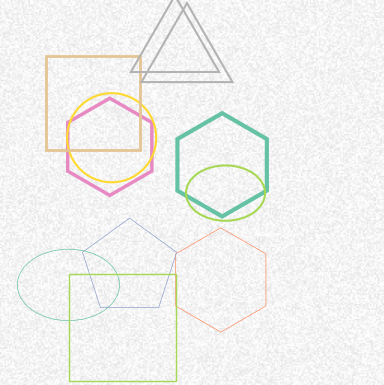[{"shape": "hexagon", "thickness": 3, "radius": 0.67, "center": [0.577, 0.572]}, {"shape": "oval", "thickness": 0.5, "radius": 0.66, "center": [0.178, 0.26]}, {"shape": "hexagon", "thickness": 0.5, "radius": 0.68, "center": [0.573, 0.273]}, {"shape": "pentagon", "thickness": 0.5, "radius": 0.64, "center": [0.336, 0.305]}, {"shape": "hexagon", "thickness": 2.5, "radius": 0.63, "center": [0.285, 0.619]}, {"shape": "oval", "thickness": 1.5, "radius": 0.51, "center": [0.586, 0.498]}, {"shape": "square", "thickness": 1, "radius": 0.7, "center": [0.317, 0.15]}, {"shape": "circle", "thickness": 1.5, "radius": 0.58, "center": [0.29, 0.642]}, {"shape": "square", "thickness": 2, "radius": 0.61, "center": [0.242, 0.731]}, {"shape": "triangle", "thickness": 1.5, "radius": 0.68, "center": [0.486, 0.855]}, {"shape": "triangle", "thickness": 1.5, "radius": 0.66, "center": [0.454, 0.879]}]